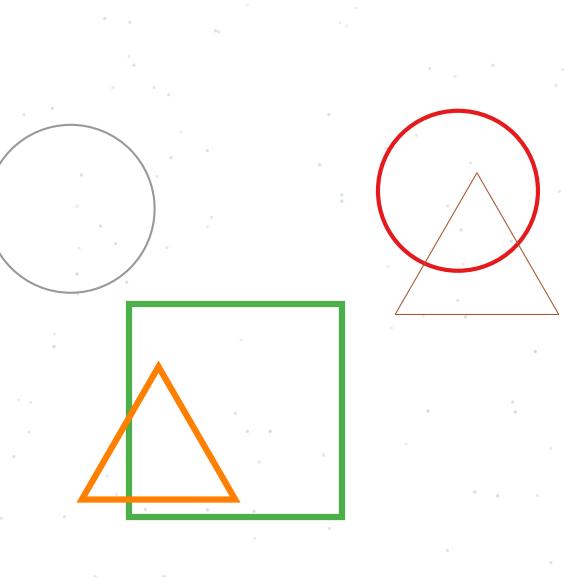[{"shape": "circle", "thickness": 2, "radius": 0.69, "center": [0.793, 0.669]}, {"shape": "square", "thickness": 3, "radius": 0.92, "center": [0.407, 0.288]}, {"shape": "triangle", "thickness": 3, "radius": 0.77, "center": [0.274, 0.211]}, {"shape": "triangle", "thickness": 0.5, "radius": 0.82, "center": [0.826, 0.536]}, {"shape": "circle", "thickness": 1, "radius": 0.73, "center": [0.122, 0.638]}]